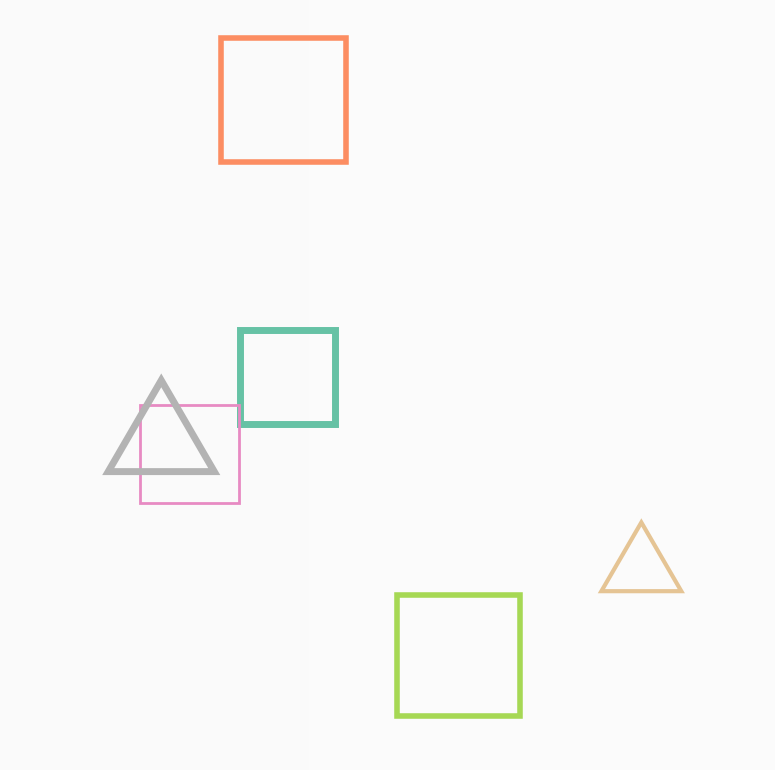[{"shape": "square", "thickness": 2.5, "radius": 0.31, "center": [0.371, 0.51]}, {"shape": "square", "thickness": 2, "radius": 0.4, "center": [0.365, 0.871]}, {"shape": "square", "thickness": 1, "radius": 0.32, "center": [0.244, 0.41]}, {"shape": "square", "thickness": 2, "radius": 0.4, "center": [0.592, 0.149]}, {"shape": "triangle", "thickness": 1.5, "radius": 0.3, "center": [0.828, 0.262]}, {"shape": "triangle", "thickness": 2.5, "radius": 0.4, "center": [0.208, 0.427]}]